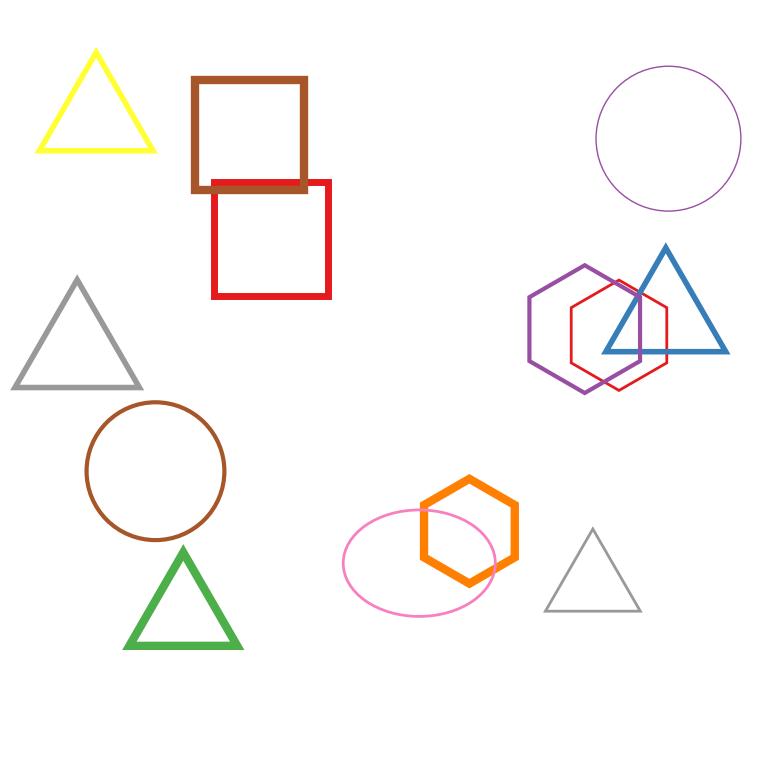[{"shape": "square", "thickness": 2.5, "radius": 0.37, "center": [0.352, 0.69]}, {"shape": "hexagon", "thickness": 1, "radius": 0.36, "center": [0.804, 0.565]}, {"shape": "triangle", "thickness": 2, "radius": 0.45, "center": [0.865, 0.588]}, {"shape": "triangle", "thickness": 3, "radius": 0.4, "center": [0.238, 0.202]}, {"shape": "hexagon", "thickness": 1.5, "radius": 0.41, "center": [0.759, 0.573]}, {"shape": "circle", "thickness": 0.5, "radius": 0.47, "center": [0.868, 0.82]}, {"shape": "hexagon", "thickness": 3, "radius": 0.34, "center": [0.61, 0.31]}, {"shape": "triangle", "thickness": 2, "radius": 0.43, "center": [0.125, 0.847]}, {"shape": "circle", "thickness": 1.5, "radius": 0.45, "center": [0.202, 0.388]}, {"shape": "square", "thickness": 3, "radius": 0.35, "center": [0.324, 0.825]}, {"shape": "oval", "thickness": 1, "radius": 0.49, "center": [0.544, 0.269]}, {"shape": "triangle", "thickness": 1, "radius": 0.36, "center": [0.77, 0.242]}, {"shape": "triangle", "thickness": 2, "radius": 0.47, "center": [0.1, 0.543]}]